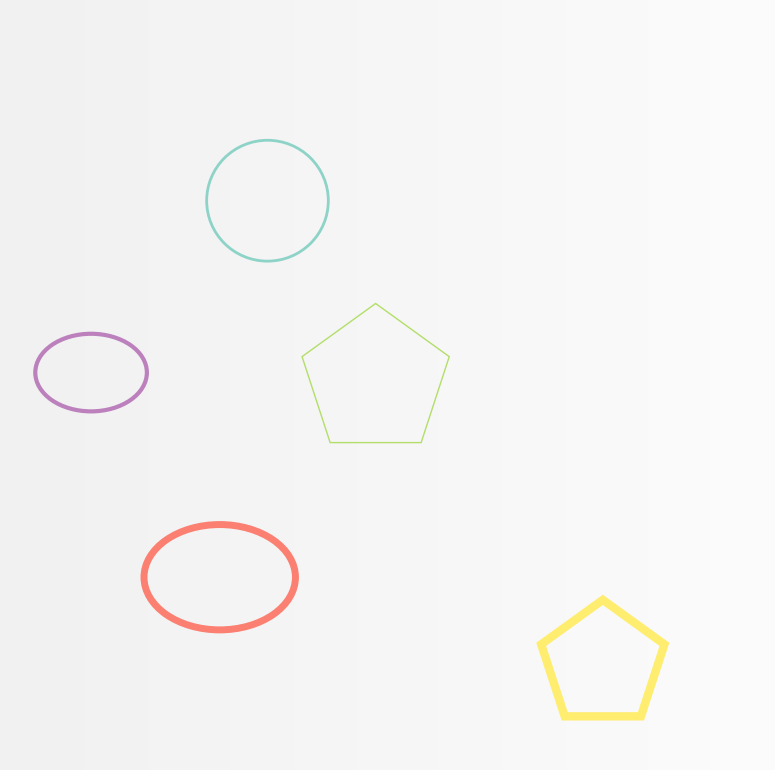[{"shape": "circle", "thickness": 1, "radius": 0.39, "center": [0.345, 0.739]}, {"shape": "oval", "thickness": 2.5, "radius": 0.49, "center": [0.284, 0.25]}, {"shape": "pentagon", "thickness": 0.5, "radius": 0.5, "center": [0.485, 0.506]}, {"shape": "oval", "thickness": 1.5, "radius": 0.36, "center": [0.118, 0.516]}, {"shape": "pentagon", "thickness": 3, "radius": 0.42, "center": [0.778, 0.137]}]